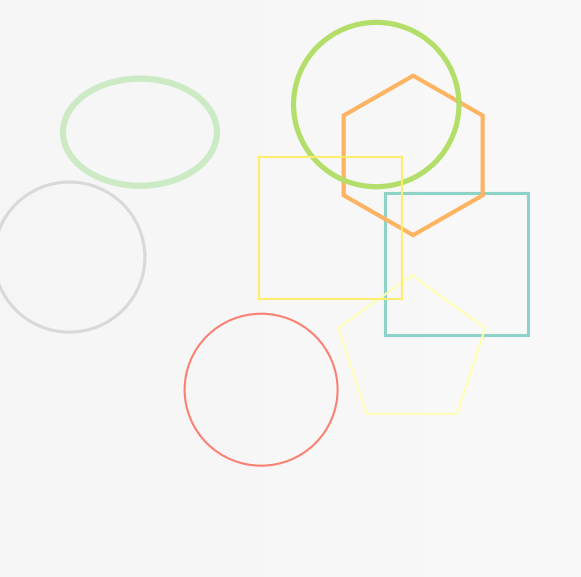[{"shape": "square", "thickness": 1.5, "radius": 0.62, "center": [0.786, 0.542]}, {"shape": "pentagon", "thickness": 1, "radius": 0.66, "center": [0.709, 0.39]}, {"shape": "circle", "thickness": 1, "radius": 0.66, "center": [0.449, 0.324]}, {"shape": "hexagon", "thickness": 2, "radius": 0.69, "center": [0.711, 0.73]}, {"shape": "circle", "thickness": 2.5, "radius": 0.71, "center": [0.647, 0.818]}, {"shape": "circle", "thickness": 1.5, "radius": 0.65, "center": [0.119, 0.554]}, {"shape": "oval", "thickness": 3, "radius": 0.66, "center": [0.241, 0.77]}, {"shape": "square", "thickness": 1, "radius": 0.61, "center": [0.569, 0.604]}]